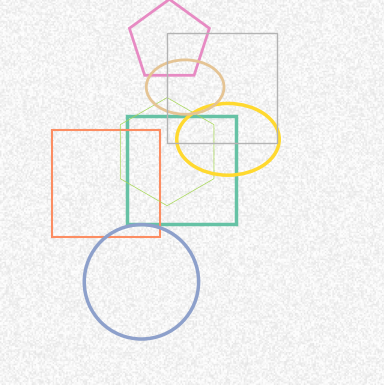[{"shape": "square", "thickness": 2.5, "radius": 0.71, "center": [0.471, 0.558]}, {"shape": "square", "thickness": 1.5, "radius": 0.7, "center": [0.275, 0.523]}, {"shape": "circle", "thickness": 2.5, "radius": 0.74, "center": [0.367, 0.268]}, {"shape": "pentagon", "thickness": 2, "radius": 0.55, "center": [0.44, 0.893]}, {"shape": "hexagon", "thickness": 0.5, "radius": 0.7, "center": [0.434, 0.606]}, {"shape": "oval", "thickness": 2.5, "radius": 0.67, "center": [0.592, 0.638]}, {"shape": "oval", "thickness": 2, "radius": 0.5, "center": [0.481, 0.774]}, {"shape": "square", "thickness": 1, "radius": 0.72, "center": [0.577, 0.771]}]